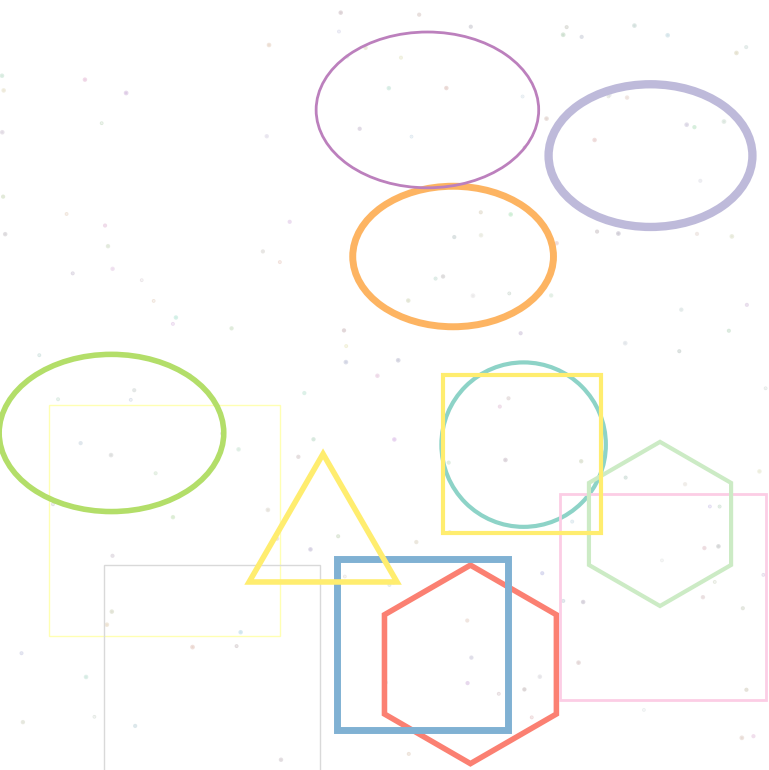[{"shape": "circle", "thickness": 1.5, "radius": 0.53, "center": [0.68, 0.423]}, {"shape": "square", "thickness": 0.5, "radius": 0.75, "center": [0.214, 0.324]}, {"shape": "oval", "thickness": 3, "radius": 0.66, "center": [0.845, 0.798]}, {"shape": "hexagon", "thickness": 2, "radius": 0.64, "center": [0.611, 0.137]}, {"shape": "square", "thickness": 2.5, "radius": 0.56, "center": [0.548, 0.163]}, {"shape": "oval", "thickness": 2.5, "radius": 0.65, "center": [0.588, 0.667]}, {"shape": "oval", "thickness": 2, "radius": 0.73, "center": [0.145, 0.438]}, {"shape": "square", "thickness": 1, "radius": 0.67, "center": [0.861, 0.224]}, {"shape": "square", "thickness": 0.5, "radius": 0.7, "center": [0.275, 0.126]}, {"shape": "oval", "thickness": 1, "radius": 0.72, "center": [0.555, 0.857]}, {"shape": "hexagon", "thickness": 1.5, "radius": 0.53, "center": [0.857, 0.32]}, {"shape": "square", "thickness": 1.5, "radius": 0.51, "center": [0.678, 0.41]}, {"shape": "triangle", "thickness": 2, "radius": 0.55, "center": [0.42, 0.3]}]